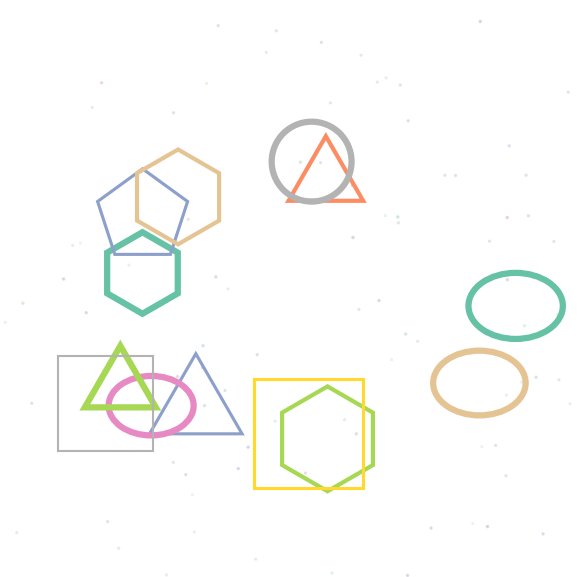[{"shape": "oval", "thickness": 3, "radius": 0.41, "center": [0.893, 0.469]}, {"shape": "hexagon", "thickness": 3, "radius": 0.35, "center": [0.247, 0.526]}, {"shape": "triangle", "thickness": 2, "radius": 0.37, "center": [0.564, 0.689]}, {"shape": "triangle", "thickness": 1.5, "radius": 0.46, "center": [0.339, 0.294]}, {"shape": "pentagon", "thickness": 1.5, "radius": 0.41, "center": [0.247, 0.625]}, {"shape": "oval", "thickness": 3, "radius": 0.37, "center": [0.262, 0.297]}, {"shape": "hexagon", "thickness": 2, "radius": 0.45, "center": [0.567, 0.239]}, {"shape": "triangle", "thickness": 3, "radius": 0.35, "center": [0.208, 0.329]}, {"shape": "square", "thickness": 1.5, "radius": 0.47, "center": [0.535, 0.249]}, {"shape": "hexagon", "thickness": 2, "radius": 0.41, "center": [0.308, 0.658]}, {"shape": "oval", "thickness": 3, "radius": 0.4, "center": [0.83, 0.336]}, {"shape": "circle", "thickness": 3, "radius": 0.35, "center": [0.54, 0.719]}, {"shape": "square", "thickness": 1, "radius": 0.41, "center": [0.182, 0.3]}]